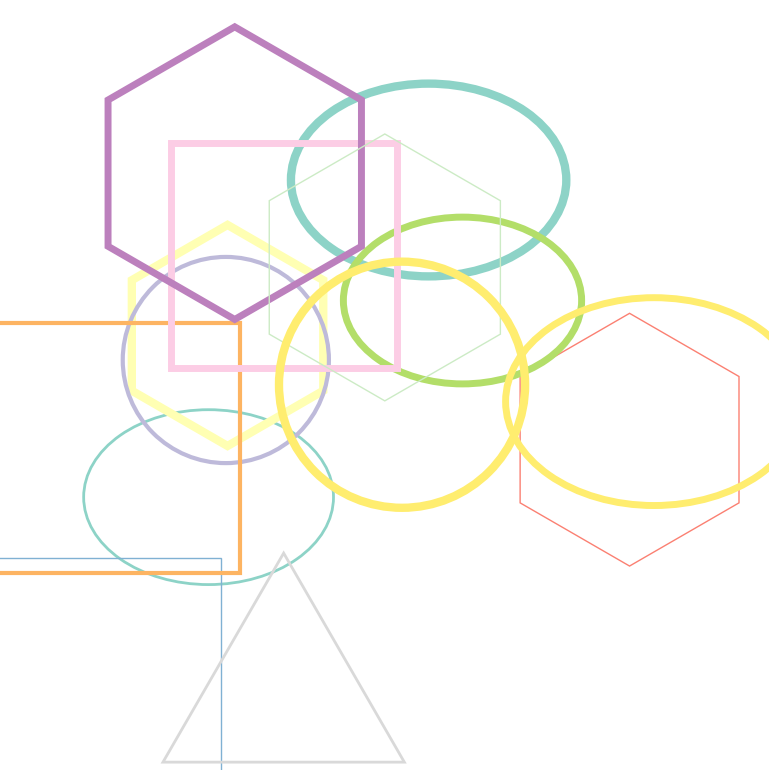[{"shape": "oval", "thickness": 1, "radius": 0.81, "center": [0.271, 0.354]}, {"shape": "oval", "thickness": 3, "radius": 0.89, "center": [0.557, 0.766]}, {"shape": "hexagon", "thickness": 3, "radius": 0.72, "center": [0.296, 0.564]}, {"shape": "circle", "thickness": 1.5, "radius": 0.67, "center": [0.293, 0.532]}, {"shape": "hexagon", "thickness": 0.5, "radius": 0.82, "center": [0.818, 0.429]}, {"shape": "square", "thickness": 0.5, "radius": 0.87, "center": [0.113, 0.101]}, {"shape": "square", "thickness": 1.5, "radius": 0.81, "center": [0.15, 0.418]}, {"shape": "oval", "thickness": 2.5, "radius": 0.77, "center": [0.601, 0.61]}, {"shape": "square", "thickness": 2.5, "radius": 0.73, "center": [0.369, 0.668]}, {"shape": "triangle", "thickness": 1, "radius": 0.9, "center": [0.368, 0.101]}, {"shape": "hexagon", "thickness": 2.5, "radius": 0.95, "center": [0.305, 0.775]}, {"shape": "hexagon", "thickness": 0.5, "radius": 0.87, "center": [0.5, 0.653]}, {"shape": "oval", "thickness": 2.5, "radius": 0.96, "center": [0.849, 0.478]}, {"shape": "circle", "thickness": 3, "radius": 0.8, "center": [0.522, 0.5]}]